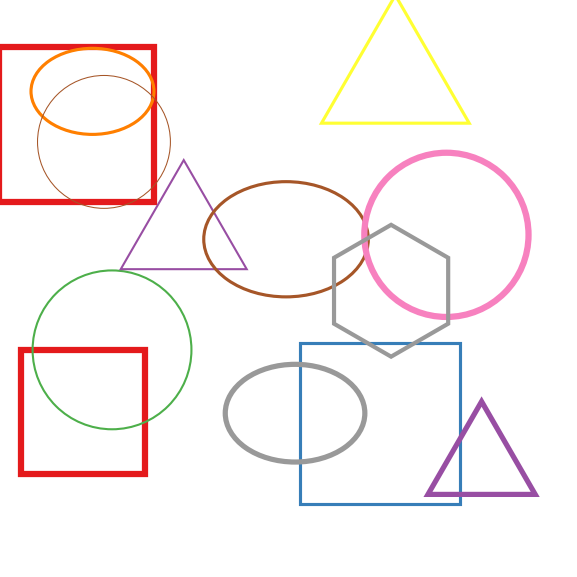[{"shape": "square", "thickness": 3, "radius": 0.67, "center": [0.133, 0.783]}, {"shape": "square", "thickness": 3, "radius": 0.54, "center": [0.144, 0.285]}, {"shape": "square", "thickness": 1.5, "radius": 0.7, "center": [0.658, 0.266]}, {"shape": "circle", "thickness": 1, "radius": 0.69, "center": [0.194, 0.393]}, {"shape": "triangle", "thickness": 2.5, "radius": 0.54, "center": [0.834, 0.197]}, {"shape": "triangle", "thickness": 1, "radius": 0.63, "center": [0.318, 0.596]}, {"shape": "oval", "thickness": 1.5, "radius": 0.53, "center": [0.16, 0.841]}, {"shape": "triangle", "thickness": 1.5, "radius": 0.74, "center": [0.685, 0.86]}, {"shape": "oval", "thickness": 1.5, "radius": 0.71, "center": [0.495, 0.585]}, {"shape": "circle", "thickness": 0.5, "radius": 0.58, "center": [0.18, 0.753]}, {"shape": "circle", "thickness": 3, "radius": 0.71, "center": [0.773, 0.592]}, {"shape": "hexagon", "thickness": 2, "radius": 0.57, "center": [0.677, 0.496]}, {"shape": "oval", "thickness": 2.5, "radius": 0.6, "center": [0.511, 0.284]}]